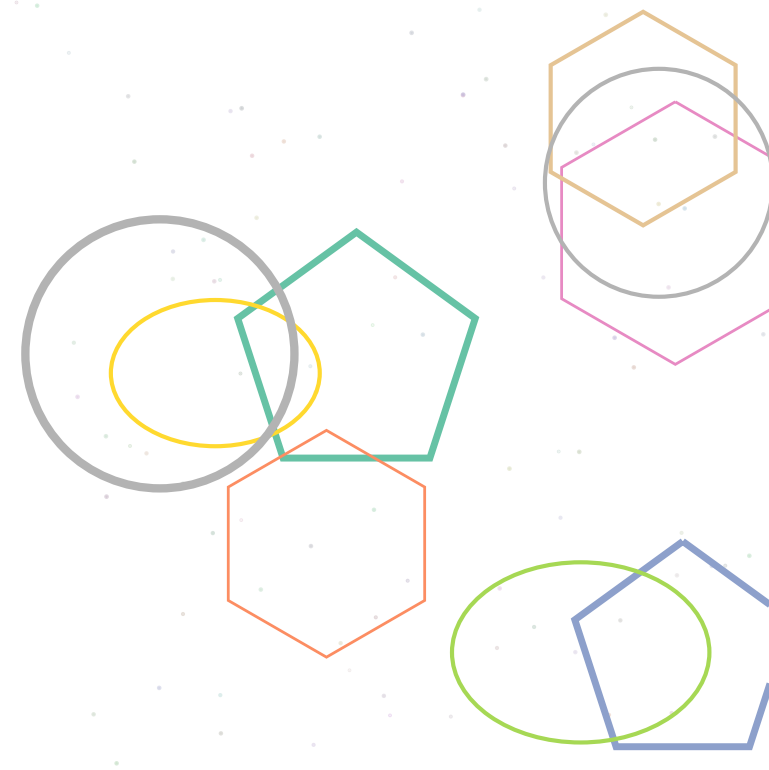[{"shape": "pentagon", "thickness": 2.5, "radius": 0.81, "center": [0.463, 0.536]}, {"shape": "hexagon", "thickness": 1, "radius": 0.74, "center": [0.424, 0.294]}, {"shape": "pentagon", "thickness": 2.5, "radius": 0.74, "center": [0.887, 0.149]}, {"shape": "hexagon", "thickness": 1, "radius": 0.85, "center": [0.877, 0.697]}, {"shape": "oval", "thickness": 1.5, "radius": 0.84, "center": [0.754, 0.153]}, {"shape": "oval", "thickness": 1.5, "radius": 0.68, "center": [0.28, 0.515]}, {"shape": "hexagon", "thickness": 1.5, "radius": 0.69, "center": [0.835, 0.846]}, {"shape": "circle", "thickness": 3, "radius": 0.87, "center": [0.208, 0.54]}, {"shape": "circle", "thickness": 1.5, "radius": 0.74, "center": [0.856, 0.763]}]